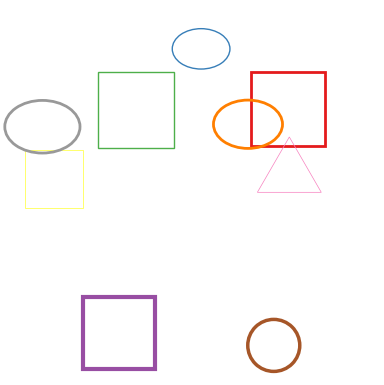[{"shape": "square", "thickness": 2, "radius": 0.48, "center": [0.747, 0.718]}, {"shape": "oval", "thickness": 1, "radius": 0.37, "center": [0.522, 0.873]}, {"shape": "square", "thickness": 1, "radius": 0.5, "center": [0.353, 0.714]}, {"shape": "square", "thickness": 3, "radius": 0.47, "center": [0.309, 0.135]}, {"shape": "oval", "thickness": 2, "radius": 0.45, "center": [0.644, 0.677]}, {"shape": "square", "thickness": 0.5, "radius": 0.38, "center": [0.139, 0.535]}, {"shape": "circle", "thickness": 2.5, "radius": 0.34, "center": [0.711, 0.103]}, {"shape": "triangle", "thickness": 0.5, "radius": 0.48, "center": [0.751, 0.548]}, {"shape": "oval", "thickness": 2, "radius": 0.49, "center": [0.11, 0.671]}]